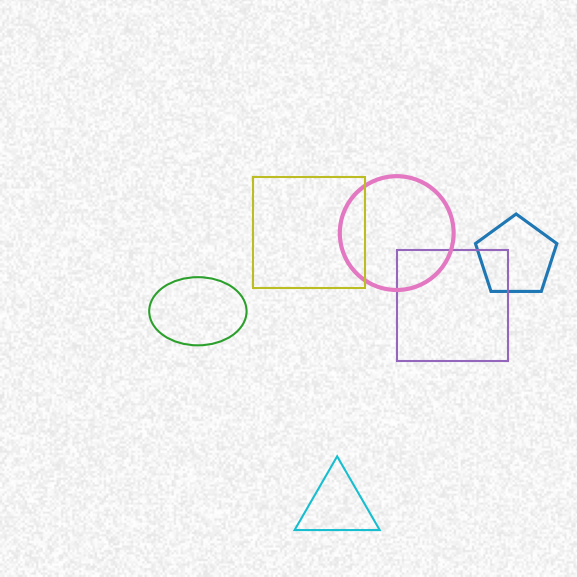[{"shape": "pentagon", "thickness": 1.5, "radius": 0.37, "center": [0.894, 0.554]}, {"shape": "oval", "thickness": 1, "radius": 0.42, "center": [0.343, 0.46]}, {"shape": "square", "thickness": 1, "radius": 0.48, "center": [0.784, 0.469]}, {"shape": "circle", "thickness": 2, "radius": 0.49, "center": [0.687, 0.596]}, {"shape": "square", "thickness": 1, "radius": 0.48, "center": [0.535, 0.596]}, {"shape": "triangle", "thickness": 1, "radius": 0.43, "center": [0.584, 0.124]}]